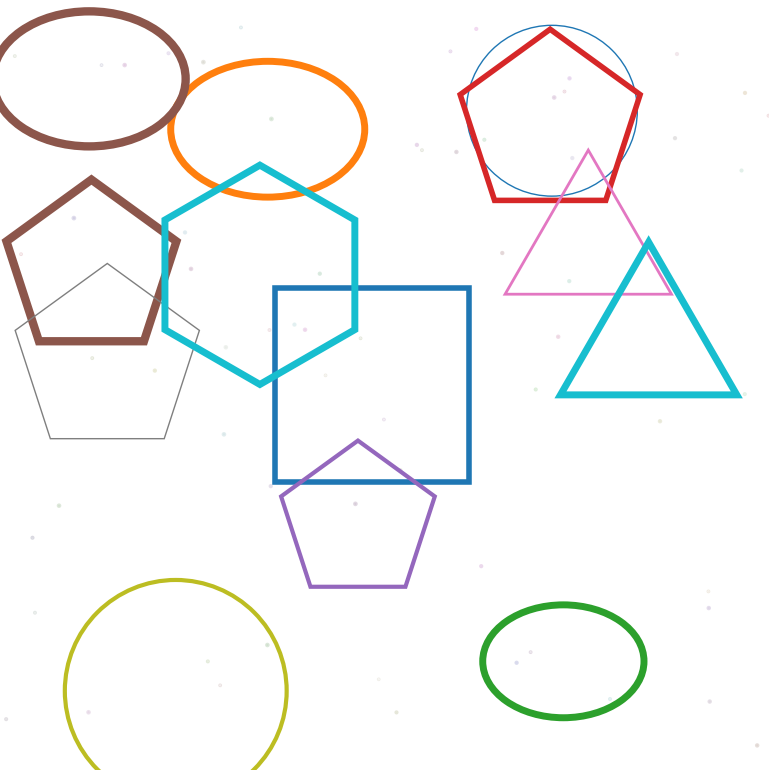[{"shape": "square", "thickness": 2, "radius": 0.63, "center": [0.484, 0.5]}, {"shape": "circle", "thickness": 0.5, "radius": 0.55, "center": [0.717, 0.856]}, {"shape": "oval", "thickness": 2.5, "radius": 0.63, "center": [0.348, 0.832]}, {"shape": "oval", "thickness": 2.5, "radius": 0.52, "center": [0.732, 0.141]}, {"shape": "pentagon", "thickness": 2, "radius": 0.61, "center": [0.714, 0.839]}, {"shape": "pentagon", "thickness": 1.5, "radius": 0.52, "center": [0.465, 0.323]}, {"shape": "oval", "thickness": 3, "radius": 0.63, "center": [0.116, 0.898]}, {"shape": "pentagon", "thickness": 3, "radius": 0.58, "center": [0.119, 0.651]}, {"shape": "triangle", "thickness": 1, "radius": 0.62, "center": [0.764, 0.68]}, {"shape": "pentagon", "thickness": 0.5, "radius": 0.63, "center": [0.139, 0.532]}, {"shape": "circle", "thickness": 1.5, "radius": 0.72, "center": [0.228, 0.103]}, {"shape": "triangle", "thickness": 2.5, "radius": 0.66, "center": [0.842, 0.553]}, {"shape": "hexagon", "thickness": 2.5, "radius": 0.71, "center": [0.338, 0.643]}]